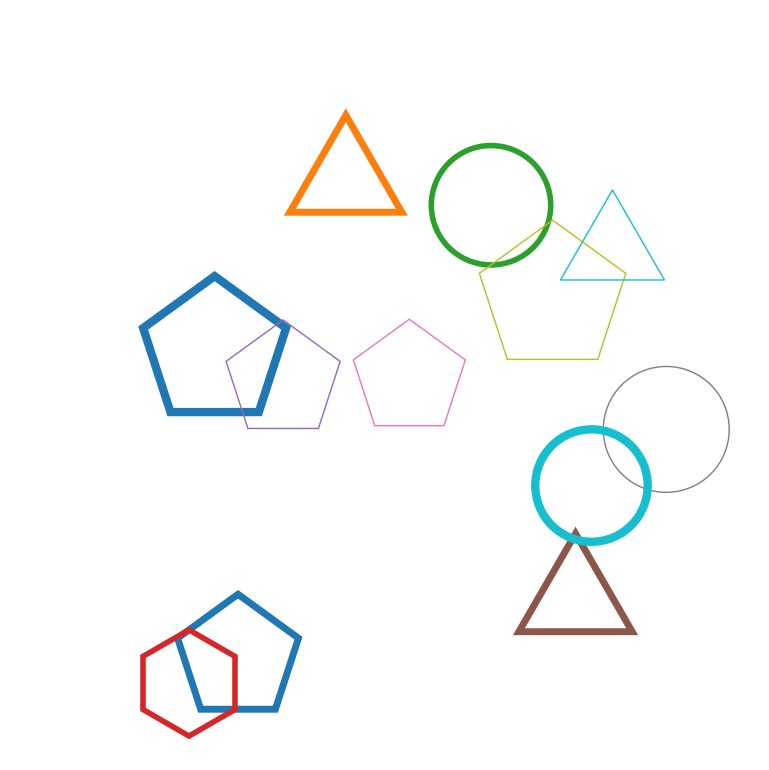[{"shape": "pentagon", "thickness": 3, "radius": 0.49, "center": [0.279, 0.544]}, {"shape": "pentagon", "thickness": 2.5, "radius": 0.41, "center": [0.309, 0.146]}, {"shape": "triangle", "thickness": 2.5, "radius": 0.42, "center": [0.449, 0.766]}, {"shape": "circle", "thickness": 2, "radius": 0.39, "center": [0.638, 0.733]}, {"shape": "hexagon", "thickness": 2, "radius": 0.34, "center": [0.245, 0.113]}, {"shape": "pentagon", "thickness": 0.5, "radius": 0.39, "center": [0.368, 0.507]}, {"shape": "triangle", "thickness": 2.5, "radius": 0.42, "center": [0.747, 0.222]}, {"shape": "pentagon", "thickness": 0.5, "radius": 0.38, "center": [0.532, 0.509]}, {"shape": "circle", "thickness": 0.5, "radius": 0.41, "center": [0.865, 0.442]}, {"shape": "pentagon", "thickness": 0.5, "radius": 0.5, "center": [0.718, 0.614]}, {"shape": "triangle", "thickness": 0.5, "radius": 0.39, "center": [0.795, 0.675]}, {"shape": "circle", "thickness": 3, "radius": 0.37, "center": [0.768, 0.369]}]